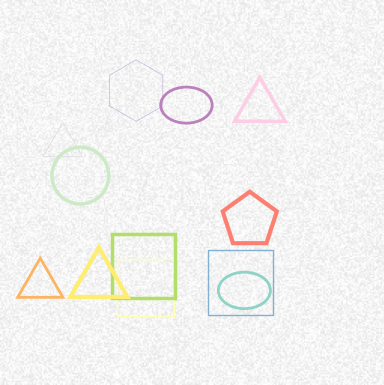[{"shape": "oval", "thickness": 2, "radius": 0.34, "center": [0.635, 0.246]}, {"shape": "square", "thickness": 1, "radius": 0.37, "center": [0.377, 0.253]}, {"shape": "hexagon", "thickness": 0.5, "radius": 0.4, "center": [0.354, 0.765]}, {"shape": "pentagon", "thickness": 3, "radius": 0.37, "center": [0.649, 0.428]}, {"shape": "square", "thickness": 1, "radius": 0.42, "center": [0.625, 0.266]}, {"shape": "triangle", "thickness": 2, "radius": 0.34, "center": [0.105, 0.262]}, {"shape": "square", "thickness": 2.5, "radius": 0.41, "center": [0.373, 0.309]}, {"shape": "triangle", "thickness": 2.5, "radius": 0.38, "center": [0.675, 0.723]}, {"shape": "triangle", "thickness": 0.5, "radius": 0.3, "center": [0.163, 0.623]}, {"shape": "oval", "thickness": 2, "radius": 0.33, "center": [0.484, 0.727]}, {"shape": "circle", "thickness": 2.5, "radius": 0.37, "center": [0.209, 0.544]}, {"shape": "triangle", "thickness": 3, "radius": 0.43, "center": [0.257, 0.272]}]